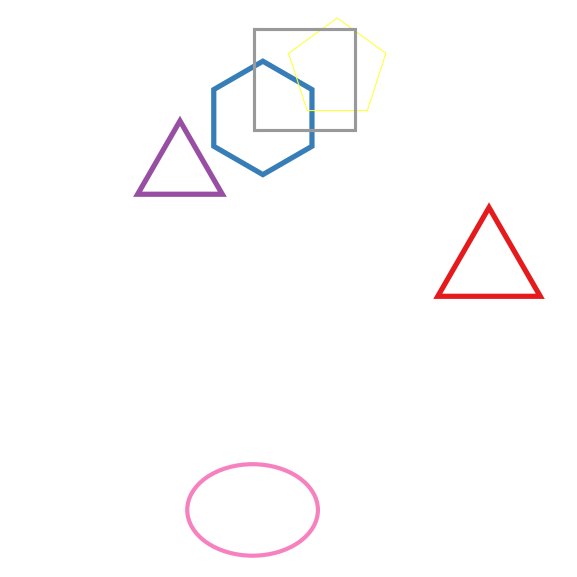[{"shape": "triangle", "thickness": 2.5, "radius": 0.51, "center": [0.847, 0.537]}, {"shape": "hexagon", "thickness": 2.5, "radius": 0.49, "center": [0.455, 0.795]}, {"shape": "triangle", "thickness": 2.5, "radius": 0.42, "center": [0.312, 0.705]}, {"shape": "pentagon", "thickness": 0.5, "radius": 0.44, "center": [0.584, 0.879]}, {"shape": "oval", "thickness": 2, "radius": 0.57, "center": [0.437, 0.116]}, {"shape": "square", "thickness": 1.5, "radius": 0.44, "center": [0.528, 0.861]}]